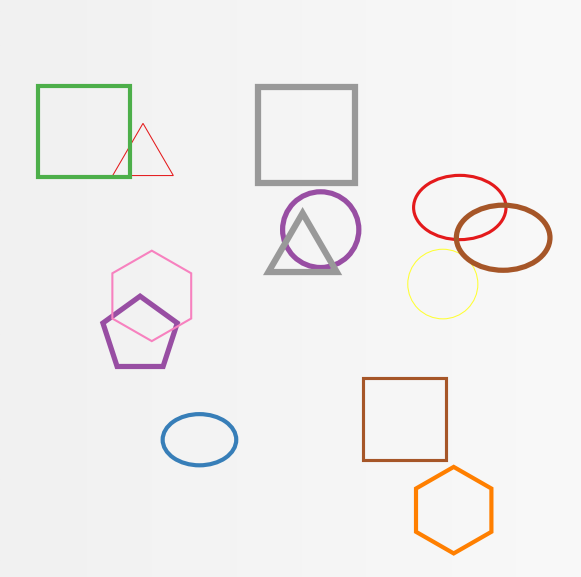[{"shape": "triangle", "thickness": 0.5, "radius": 0.3, "center": [0.246, 0.725]}, {"shape": "oval", "thickness": 1.5, "radius": 0.4, "center": [0.791, 0.64]}, {"shape": "oval", "thickness": 2, "radius": 0.32, "center": [0.343, 0.238]}, {"shape": "square", "thickness": 2, "radius": 0.4, "center": [0.144, 0.772]}, {"shape": "circle", "thickness": 2.5, "radius": 0.33, "center": [0.552, 0.601]}, {"shape": "pentagon", "thickness": 2.5, "radius": 0.34, "center": [0.241, 0.419]}, {"shape": "hexagon", "thickness": 2, "radius": 0.37, "center": [0.781, 0.116]}, {"shape": "circle", "thickness": 0.5, "radius": 0.3, "center": [0.762, 0.507]}, {"shape": "square", "thickness": 1.5, "radius": 0.36, "center": [0.696, 0.274]}, {"shape": "oval", "thickness": 2.5, "radius": 0.4, "center": [0.866, 0.587]}, {"shape": "hexagon", "thickness": 1, "radius": 0.39, "center": [0.261, 0.487]}, {"shape": "square", "thickness": 3, "radius": 0.42, "center": [0.528, 0.766]}, {"shape": "triangle", "thickness": 3, "radius": 0.34, "center": [0.521, 0.562]}]